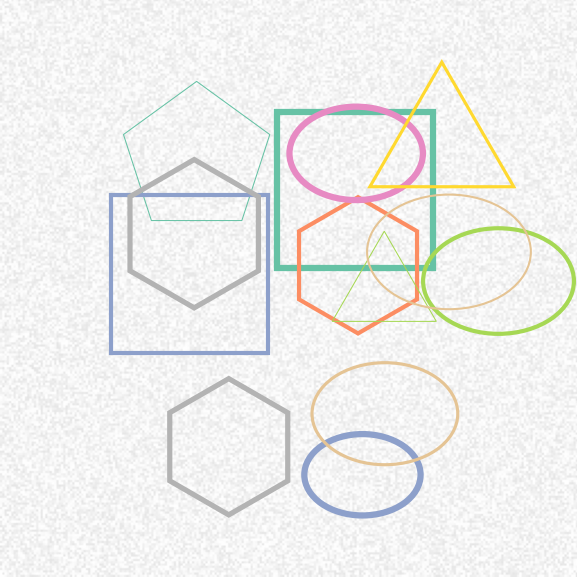[{"shape": "square", "thickness": 3, "radius": 0.68, "center": [0.615, 0.67]}, {"shape": "pentagon", "thickness": 0.5, "radius": 0.67, "center": [0.34, 0.725]}, {"shape": "hexagon", "thickness": 2, "radius": 0.59, "center": [0.62, 0.54]}, {"shape": "oval", "thickness": 3, "radius": 0.5, "center": [0.628, 0.177]}, {"shape": "square", "thickness": 2, "radius": 0.68, "center": [0.328, 0.525]}, {"shape": "oval", "thickness": 3, "radius": 0.58, "center": [0.617, 0.734]}, {"shape": "oval", "thickness": 2, "radius": 0.65, "center": [0.863, 0.512]}, {"shape": "triangle", "thickness": 0.5, "radius": 0.52, "center": [0.665, 0.495]}, {"shape": "triangle", "thickness": 1.5, "radius": 0.72, "center": [0.765, 0.748]}, {"shape": "oval", "thickness": 1, "radius": 0.71, "center": [0.777, 0.563]}, {"shape": "oval", "thickness": 1.5, "radius": 0.63, "center": [0.666, 0.283]}, {"shape": "hexagon", "thickness": 2.5, "radius": 0.64, "center": [0.336, 0.594]}, {"shape": "hexagon", "thickness": 2.5, "radius": 0.59, "center": [0.396, 0.226]}]